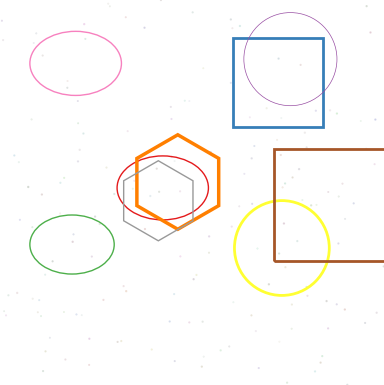[{"shape": "oval", "thickness": 1, "radius": 0.59, "center": [0.423, 0.512]}, {"shape": "square", "thickness": 2, "radius": 0.58, "center": [0.722, 0.786]}, {"shape": "oval", "thickness": 1, "radius": 0.55, "center": [0.187, 0.365]}, {"shape": "circle", "thickness": 0.5, "radius": 0.6, "center": [0.754, 0.846]}, {"shape": "hexagon", "thickness": 2.5, "radius": 0.61, "center": [0.462, 0.527]}, {"shape": "circle", "thickness": 2, "radius": 0.62, "center": [0.732, 0.356]}, {"shape": "square", "thickness": 2, "radius": 0.73, "center": [0.859, 0.468]}, {"shape": "oval", "thickness": 1, "radius": 0.59, "center": [0.197, 0.835]}, {"shape": "hexagon", "thickness": 1, "radius": 0.52, "center": [0.411, 0.479]}]